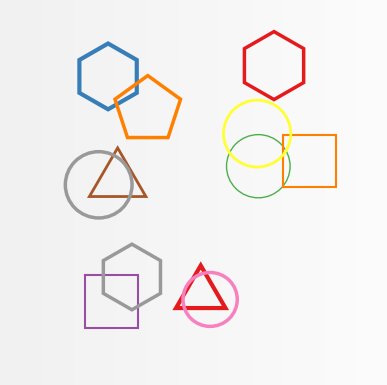[{"shape": "hexagon", "thickness": 2.5, "radius": 0.44, "center": [0.707, 0.83]}, {"shape": "triangle", "thickness": 3, "radius": 0.37, "center": [0.518, 0.237]}, {"shape": "hexagon", "thickness": 3, "radius": 0.43, "center": [0.279, 0.802]}, {"shape": "circle", "thickness": 1, "radius": 0.41, "center": [0.667, 0.568]}, {"shape": "square", "thickness": 1.5, "radius": 0.34, "center": [0.288, 0.217]}, {"shape": "square", "thickness": 1.5, "radius": 0.34, "center": [0.8, 0.582]}, {"shape": "pentagon", "thickness": 2.5, "radius": 0.44, "center": [0.381, 0.715]}, {"shape": "circle", "thickness": 2, "radius": 0.43, "center": [0.664, 0.653]}, {"shape": "triangle", "thickness": 2, "radius": 0.42, "center": [0.304, 0.532]}, {"shape": "circle", "thickness": 2.5, "radius": 0.35, "center": [0.542, 0.222]}, {"shape": "hexagon", "thickness": 2.5, "radius": 0.43, "center": [0.34, 0.281]}, {"shape": "circle", "thickness": 2.5, "radius": 0.43, "center": [0.255, 0.52]}]